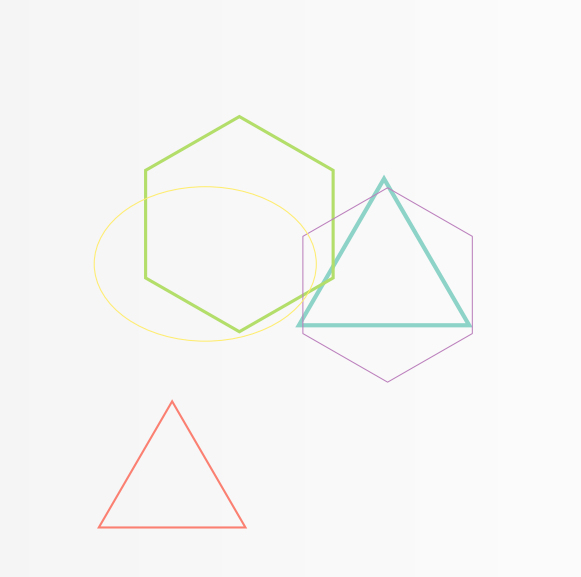[{"shape": "triangle", "thickness": 2, "radius": 0.85, "center": [0.661, 0.52]}, {"shape": "triangle", "thickness": 1, "radius": 0.73, "center": [0.296, 0.159]}, {"shape": "hexagon", "thickness": 1.5, "radius": 0.93, "center": [0.412, 0.611]}, {"shape": "hexagon", "thickness": 0.5, "radius": 0.84, "center": [0.667, 0.506]}, {"shape": "oval", "thickness": 0.5, "radius": 0.96, "center": [0.353, 0.542]}]